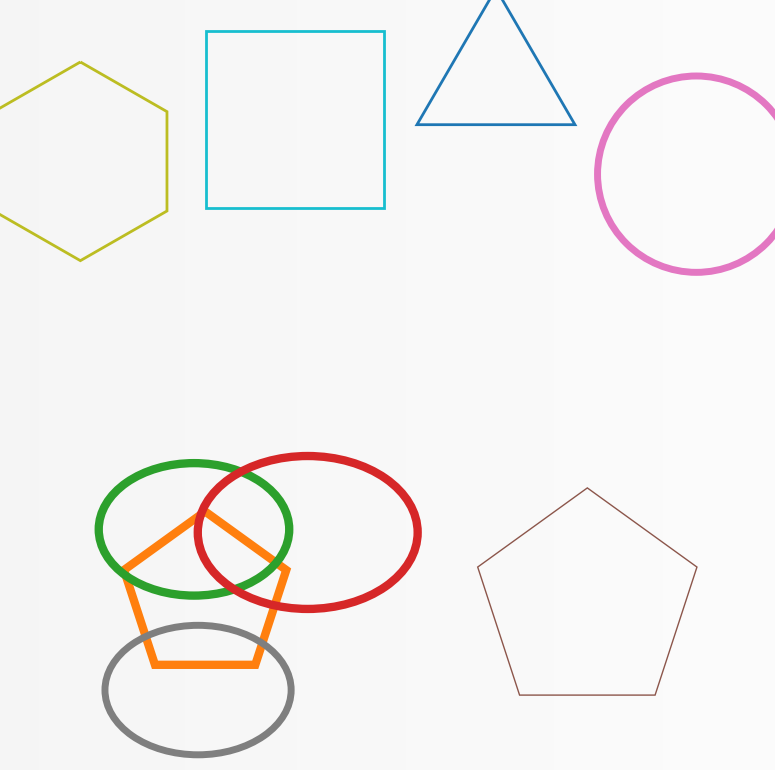[{"shape": "triangle", "thickness": 1, "radius": 0.59, "center": [0.64, 0.897]}, {"shape": "pentagon", "thickness": 3, "radius": 0.55, "center": [0.265, 0.226]}, {"shape": "oval", "thickness": 3, "radius": 0.61, "center": [0.25, 0.313]}, {"shape": "oval", "thickness": 3, "radius": 0.71, "center": [0.397, 0.308]}, {"shape": "pentagon", "thickness": 0.5, "radius": 0.74, "center": [0.758, 0.218]}, {"shape": "circle", "thickness": 2.5, "radius": 0.64, "center": [0.899, 0.774]}, {"shape": "oval", "thickness": 2.5, "radius": 0.6, "center": [0.256, 0.104]}, {"shape": "hexagon", "thickness": 1, "radius": 0.65, "center": [0.104, 0.79]}, {"shape": "square", "thickness": 1, "radius": 0.57, "center": [0.381, 0.845]}]